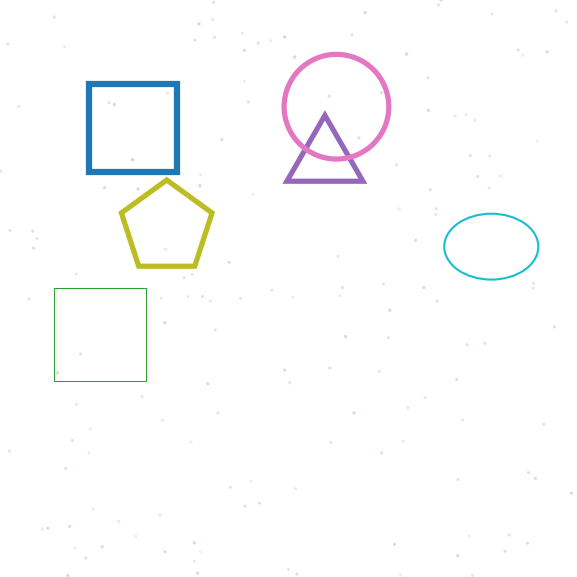[{"shape": "square", "thickness": 3, "radius": 0.38, "center": [0.231, 0.777]}, {"shape": "square", "thickness": 0.5, "radius": 0.4, "center": [0.173, 0.42]}, {"shape": "triangle", "thickness": 2.5, "radius": 0.38, "center": [0.563, 0.723]}, {"shape": "circle", "thickness": 2.5, "radius": 0.45, "center": [0.583, 0.814]}, {"shape": "pentagon", "thickness": 2.5, "radius": 0.41, "center": [0.289, 0.605]}, {"shape": "oval", "thickness": 1, "radius": 0.41, "center": [0.851, 0.572]}]